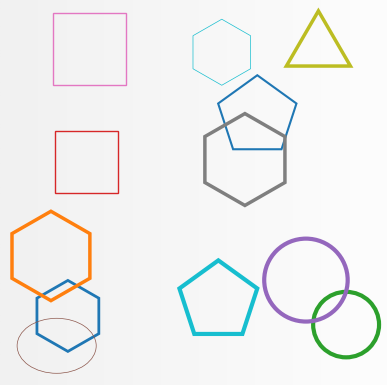[{"shape": "hexagon", "thickness": 2, "radius": 0.46, "center": [0.175, 0.179]}, {"shape": "pentagon", "thickness": 1.5, "radius": 0.53, "center": [0.664, 0.698]}, {"shape": "hexagon", "thickness": 2.5, "radius": 0.58, "center": [0.131, 0.335]}, {"shape": "circle", "thickness": 3, "radius": 0.43, "center": [0.893, 0.157]}, {"shape": "square", "thickness": 1, "radius": 0.4, "center": [0.223, 0.58]}, {"shape": "circle", "thickness": 3, "radius": 0.54, "center": [0.79, 0.272]}, {"shape": "oval", "thickness": 0.5, "radius": 0.51, "center": [0.146, 0.102]}, {"shape": "square", "thickness": 1, "radius": 0.47, "center": [0.231, 0.873]}, {"shape": "hexagon", "thickness": 2.5, "radius": 0.6, "center": [0.632, 0.586]}, {"shape": "triangle", "thickness": 2.5, "radius": 0.48, "center": [0.822, 0.876]}, {"shape": "hexagon", "thickness": 0.5, "radius": 0.43, "center": [0.572, 0.864]}, {"shape": "pentagon", "thickness": 3, "radius": 0.53, "center": [0.563, 0.218]}]